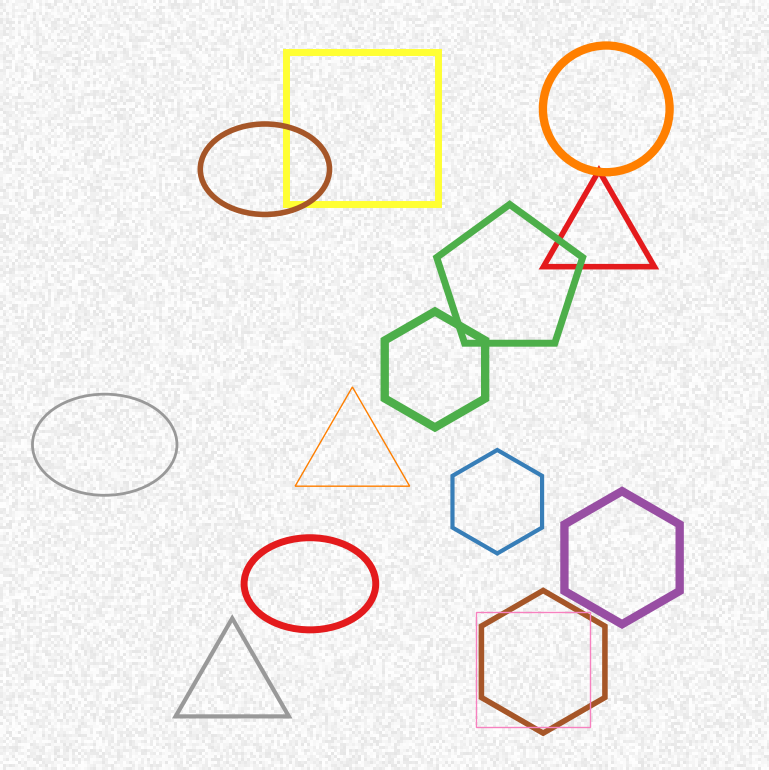[{"shape": "oval", "thickness": 2.5, "radius": 0.43, "center": [0.403, 0.242]}, {"shape": "triangle", "thickness": 2, "radius": 0.42, "center": [0.778, 0.695]}, {"shape": "hexagon", "thickness": 1.5, "radius": 0.34, "center": [0.646, 0.348]}, {"shape": "pentagon", "thickness": 2.5, "radius": 0.5, "center": [0.662, 0.635]}, {"shape": "hexagon", "thickness": 3, "radius": 0.38, "center": [0.565, 0.52]}, {"shape": "hexagon", "thickness": 3, "radius": 0.43, "center": [0.808, 0.276]}, {"shape": "triangle", "thickness": 0.5, "radius": 0.43, "center": [0.458, 0.412]}, {"shape": "circle", "thickness": 3, "radius": 0.41, "center": [0.787, 0.859]}, {"shape": "square", "thickness": 2.5, "radius": 0.49, "center": [0.47, 0.833]}, {"shape": "oval", "thickness": 2, "radius": 0.42, "center": [0.344, 0.78]}, {"shape": "hexagon", "thickness": 2, "radius": 0.46, "center": [0.705, 0.14]}, {"shape": "square", "thickness": 0.5, "radius": 0.37, "center": [0.692, 0.131]}, {"shape": "triangle", "thickness": 1.5, "radius": 0.42, "center": [0.302, 0.112]}, {"shape": "oval", "thickness": 1, "radius": 0.47, "center": [0.136, 0.422]}]